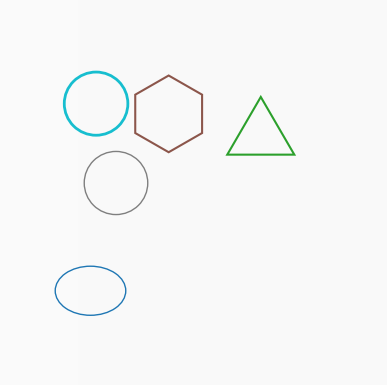[{"shape": "oval", "thickness": 1, "radius": 0.46, "center": [0.234, 0.245]}, {"shape": "triangle", "thickness": 1.5, "radius": 0.5, "center": [0.673, 0.648]}, {"shape": "hexagon", "thickness": 1.5, "radius": 0.5, "center": [0.435, 0.704]}, {"shape": "circle", "thickness": 1, "radius": 0.41, "center": [0.299, 0.525]}, {"shape": "circle", "thickness": 2, "radius": 0.41, "center": [0.248, 0.731]}]